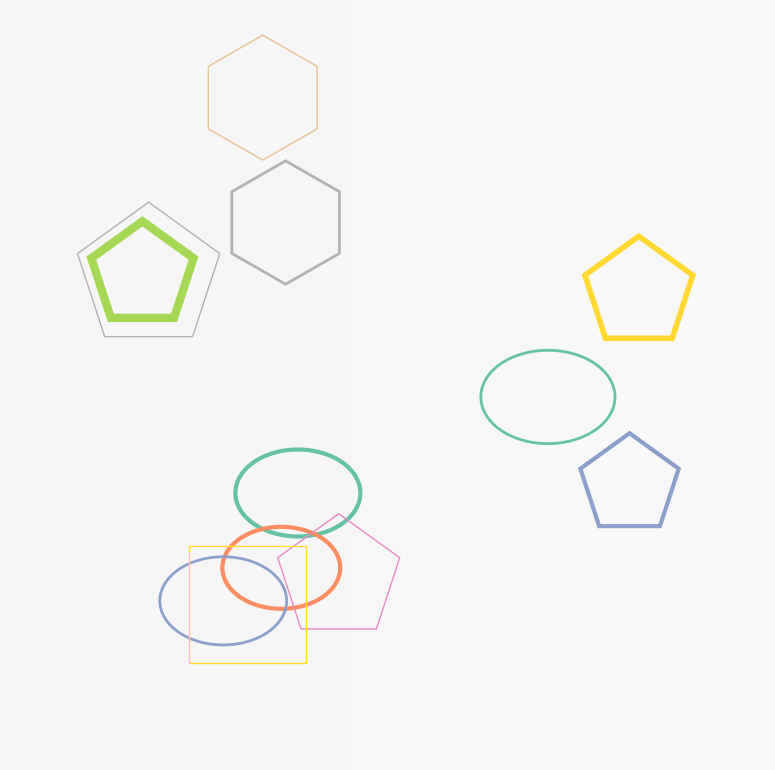[{"shape": "oval", "thickness": 1.5, "radius": 0.4, "center": [0.384, 0.36]}, {"shape": "oval", "thickness": 1, "radius": 0.43, "center": [0.707, 0.484]}, {"shape": "oval", "thickness": 1.5, "radius": 0.38, "center": [0.363, 0.263]}, {"shape": "oval", "thickness": 1, "radius": 0.41, "center": [0.288, 0.22]}, {"shape": "pentagon", "thickness": 1.5, "radius": 0.33, "center": [0.812, 0.371]}, {"shape": "pentagon", "thickness": 0.5, "radius": 0.41, "center": [0.437, 0.25]}, {"shape": "pentagon", "thickness": 3, "radius": 0.35, "center": [0.184, 0.643]}, {"shape": "square", "thickness": 0.5, "radius": 0.38, "center": [0.319, 0.215]}, {"shape": "pentagon", "thickness": 2, "radius": 0.37, "center": [0.824, 0.62]}, {"shape": "hexagon", "thickness": 0.5, "radius": 0.41, "center": [0.339, 0.873]}, {"shape": "pentagon", "thickness": 0.5, "radius": 0.48, "center": [0.192, 0.641]}, {"shape": "hexagon", "thickness": 1, "radius": 0.4, "center": [0.369, 0.711]}]